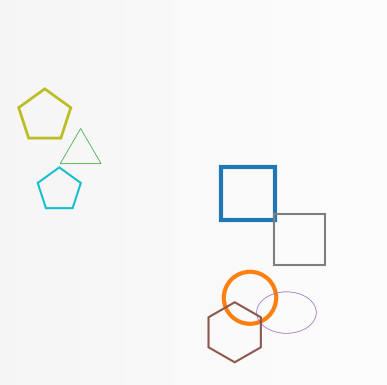[{"shape": "square", "thickness": 3, "radius": 0.34, "center": [0.64, 0.498]}, {"shape": "circle", "thickness": 3, "radius": 0.34, "center": [0.645, 0.227]}, {"shape": "triangle", "thickness": 0.5, "radius": 0.3, "center": [0.208, 0.605]}, {"shape": "oval", "thickness": 0.5, "radius": 0.38, "center": [0.739, 0.188]}, {"shape": "hexagon", "thickness": 1.5, "radius": 0.39, "center": [0.606, 0.137]}, {"shape": "square", "thickness": 1.5, "radius": 0.33, "center": [0.773, 0.378]}, {"shape": "pentagon", "thickness": 2, "radius": 0.35, "center": [0.116, 0.698]}, {"shape": "pentagon", "thickness": 1.5, "radius": 0.29, "center": [0.153, 0.507]}]